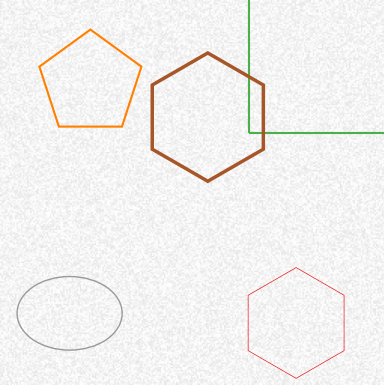[{"shape": "hexagon", "thickness": 0.5, "radius": 0.72, "center": [0.769, 0.161]}, {"shape": "square", "thickness": 1.5, "radius": 0.89, "center": [0.825, 0.831]}, {"shape": "pentagon", "thickness": 1.5, "radius": 0.7, "center": [0.235, 0.784]}, {"shape": "hexagon", "thickness": 2.5, "radius": 0.83, "center": [0.54, 0.696]}, {"shape": "oval", "thickness": 1, "radius": 0.68, "center": [0.181, 0.186]}]